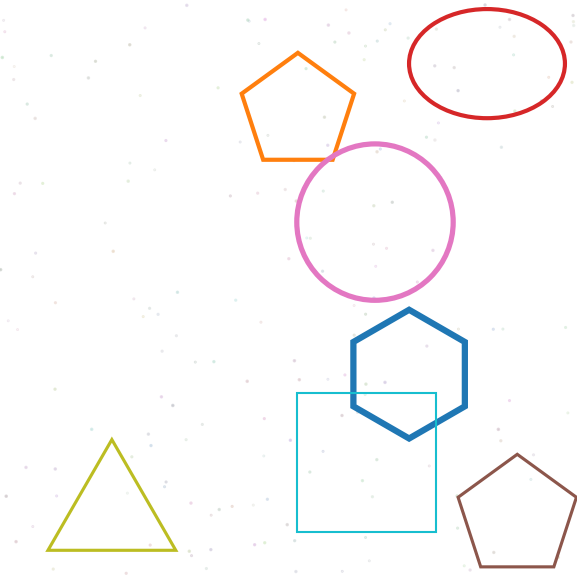[{"shape": "hexagon", "thickness": 3, "radius": 0.56, "center": [0.708, 0.351]}, {"shape": "pentagon", "thickness": 2, "radius": 0.51, "center": [0.516, 0.805]}, {"shape": "oval", "thickness": 2, "radius": 0.67, "center": [0.843, 0.889]}, {"shape": "pentagon", "thickness": 1.5, "radius": 0.54, "center": [0.896, 0.105]}, {"shape": "circle", "thickness": 2.5, "radius": 0.68, "center": [0.649, 0.615]}, {"shape": "triangle", "thickness": 1.5, "radius": 0.64, "center": [0.194, 0.11]}, {"shape": "square", "thickness": 1, "radius": 0.6, "center": [0.635, 0.198]}]